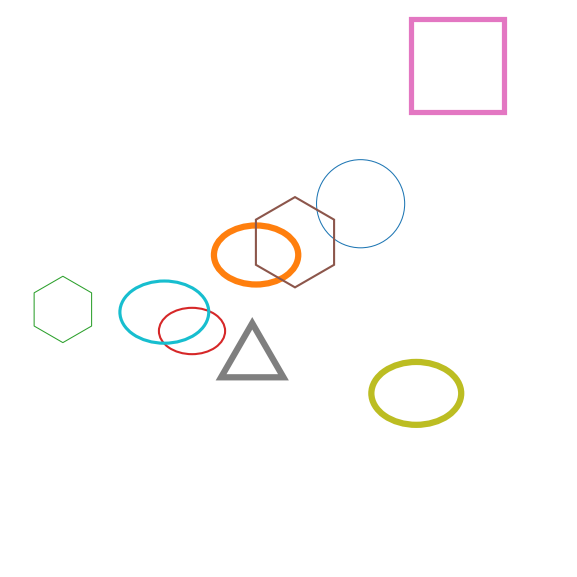[{"shape": "circle", "thickness": 0.5, "radius": 0.38, "center": [0.624, 0.646]}, {"shape": "oval", "thickness": 3, "radius": 0.36, "center": [0.443, 0.558]}, {"shape": "hexagon", "thickness": 0.5, "radius": 0.29, "center": [0.109, 0.463]}, {"shape": "oval", "thickness": 1, "radius": 0.29, "center": [0.332, 0.426]}, {"shape": "hexagon", "thickness": 1, "radius": 0.39, "center": [0.511, 0.58]}, {"shape": "square", "thickness": 2.5, "radius": 0.4, "center": [0.792, 0.885]}, {"shape": "triangle", "thickness": 3, "radius": 0.31, "center": [0.437, 0.377]}, {"shape": "oval", "thickness": 3, "radius": 0.39, "center": [0.721, 0.318]}, {"shape": "oval", "thickness": 1.5, "radius": 0.38, "center": [0.285, 0.459]}]